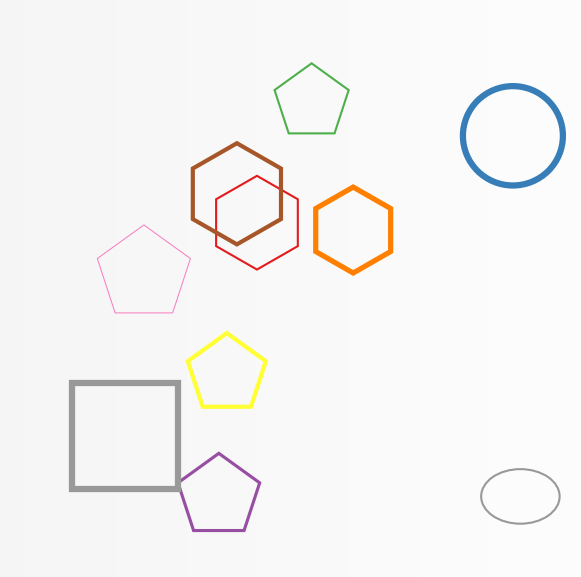[{"shape": "hexagon", "thickness": 1, "radius": 0.41, "center": [0.442, 0.614]}, {"shape": "circle", "thickness": 3, "radius": 0.43, "center": [0.882, 0.764]}, {"shape": "pentagon", "thickness": 1, "radius": 0.34, "center": [0.536, 0.822]}, {"shape": "pentagon", "thickness": 1.5, "radius": 0.37, "center": [0.376, 0.14]}, {"shape": "hexagon", "thickness": 2.5, "radius": 0.37, "center": [0.608, 0.601]}, {"shape": "pentagon", "thickness": 2, "radius": 0.35, "center": [0.39, 0.352]}, {"shape": "hexagon", "thickness": 2, "radius": 0.44, "center": [0.408, 0.664]}, {"shape": "pentagon", "thickness": 0.5, "radius": 0.42, "center": [0.248, 0.525]}, {"shape": "oval", "thickness": 1, "radius": 0.34, "center": [0.895, 0.14]}, {"shape": "square", "thickness": 3, "radius": 0.46, "center": [0.215, 0.244]}]